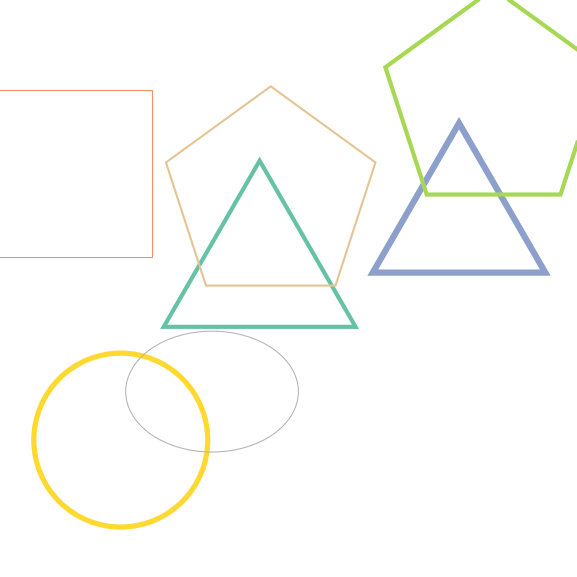[{"shape": "triangle", "thickness": 2, "radius": 0.96, "center": [0.45, 0.529]}, {"shape": "square", "thickness": 0.5, "radius": 0.72, "center": [0.118, 0.699]}, {"shape": "triangle", "thickness": 3, "radius": 0.86, "center": [0.795, 0.613]}, {"shape": "pentagon", "thickness": 2, "radius": 0.99, "center": [0.855, 0.822]}, {"shape": "circle", "thickness": 2.5, "radius": 0.75, "center": [0.209, 0.237]}, {"shape": "pentagon", "thickness": 1, "radius": 0.95, "center": [0.469, 0.659]}, {"shape": "oval", "thickness": 0.5, "radius": 0.75, "center": [0.367, 0.321]}]